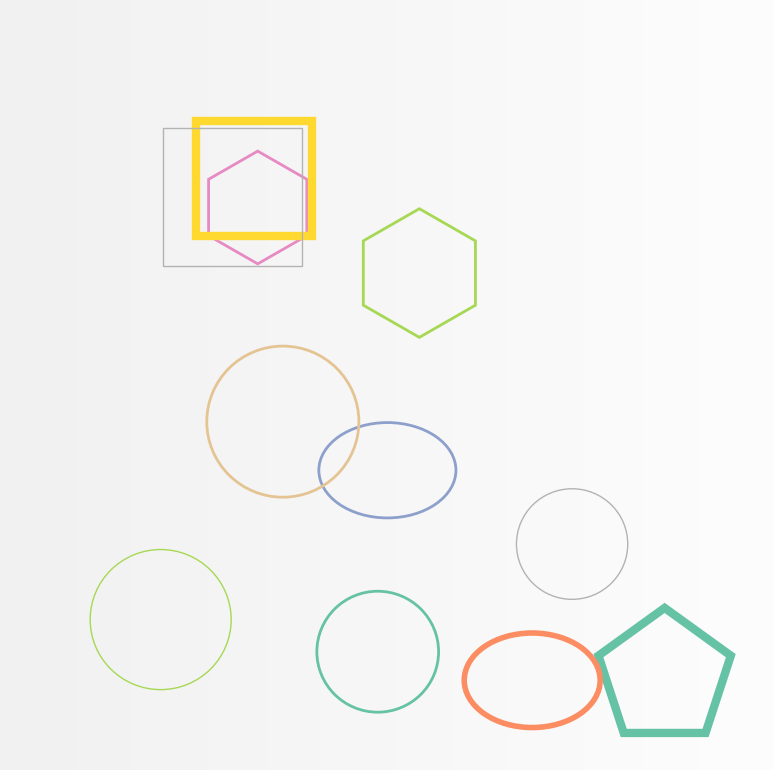[{"shape": "circle", "thickness": 1, "radius": 0.39, "center": [0.487, 0.154]}, {"shape": "pentagon", "thickness": 3, "radius": 0.45, "center": [0.858, 0.121]}, {"shape": "oval", "thickness": 2, "radius": 0.44, "center": [0.687, 0.117]}, {"shape": "oval", "thickness": 1, "radius": 0.44, "center": [0.5, 0.389]}, {"shape": "hexagon", "thickness": 1, "radius": 0.37, "center": [0.333, 0.731]}, {"shape": "hexagon", "thickness": 1, "radius": 0.42, "center": [0.541, 0.645]}, {"shape": "circle", "thickness": 0.5, "radius": 0.45, "center": [0.207, 0.195]}, {"shape": "square", "thickness": 3, "radius": 0.37, "center": [0.328, 0.768]}, {"shape": "circle", "thickness": 1, "radius": 0.49, "center": [0.365, 0.452]}, {"shape": "square", "thickness": 0.5, "radius": 0.45, "center": [0.3, 0.745]}, {"shape": "circle", "thickness": 0.5, "radius": 0.36, "center": [0.738, 0.293]}]